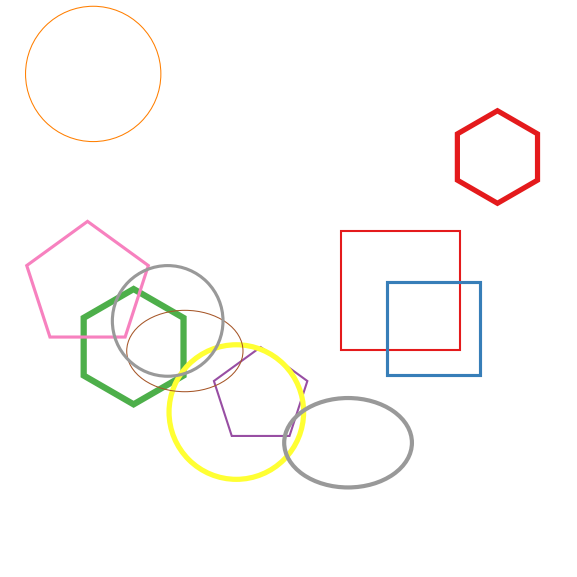[{"shape": "square", "thickness": 1, "radius": 0.52, "center": [0.693, 0.496]}, {"shape": "hexagon", "thickness": 2.5, "radius": 0.4, "center": [0.861, 0.727]}, {"shape": "square", "thickness": 1.5, "radius": 0.4, "center": [0.751, 0.43]}, {"shape": "hexagon", "thickness": 3, "radius": 0.5, "center": [0.231, 0.399]}, {"shape": "pentagon", "thickness": 1, "radius": 0.43, "center": [0.451, 0.313]}, {"shape": "circle", "thickness": 0.5, "radius": 0.59, "center": [0.161, 0.871]}, {"shape": "circle", "thickness": 2.5, "radius": 0.58, "center": [0.409, 0.286]}, {"shape": "oval", "thickness": 0.5, "radius": 0.5, "center": [0.32, 0.391]}, {"shape": "pentagon", "thickness": 1.5, "radius": 0.55, "center": [0.152, 0.505]}, {"shape": "circle", "thickness": 1.5, "radius": 0.48, "center": [0.29, 0.443]}, {"shape": "oval", "thickness": 2, "radius": 0.55, "center": [0.603, 0.232]}]